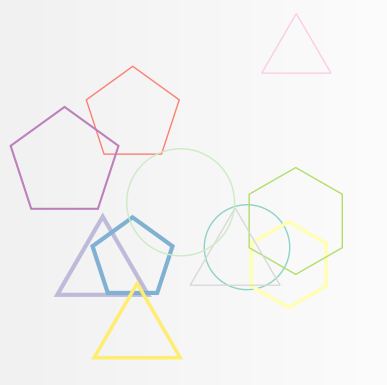[{"shape": "circle", "thickness": 1, "radius": 0.55, "center": [0.637, 0.358]}, {"shape": "hexagon", "thickness": 2.5, "radius": 0.56, "center": [0.745, 0.313]}, {"shape": "triangle", "thickness": 3, "radius": 0.68, "center": [0.265, 0.302]}, {"shape": "pentagon", "thickness": 1, "radius": 0.63, "center": [0.343, 0.702]}, {"shape": "pentagon", "thickness": 3, "radius": 0.54, "center": [0.342, 0.327]}, {"shape": "hexagon", "thickness": 1, "radius": 0.69, "center": [0.763, 0.426]}, {"shape": "triangle", "thickness": 1, "radius": 0.52, "center": [0.765, 0.862]}, {"shape": "triangle", "thickness": 1, "radius": 0.67, "center": [0.607, 0.326]}, {"shape": "pentagon", "thickness": 1.5, "radius": 0.73, "center": [0.167, 0.576]}, {"shape": "circle", "thickness": 1, "radius": 0.7, "center": [0.466, 0.475]}, {"shape": "triangle", "thickness": 2.5, "radius": 0.64, "center": [0.354, 0.135]}]